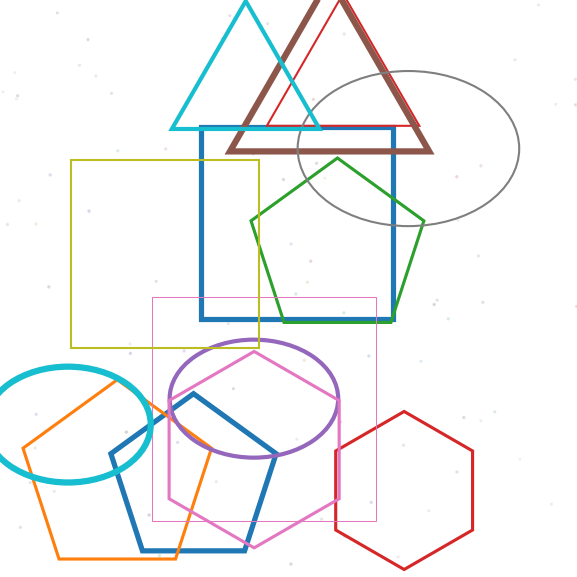[{"shape": "pentagon", "thickness": 2.5, "radius": 0.75, "center": [0.335, 0.167]}, {"shape": "square", "thickness": 2.5, "radius": 0.83, "center": [0.514, 0.613]}, {"shape": "pentagon", "thickness": 1.5, "radius": 0.86, "center": [0.203, 0.17]}, {"shape": "pentagon", "thickness": 1.5, "radius": 0.79, "center": [0.584, 0.568]}, {"shape": "triangle", "thickness": 1, "radius": 0.76, "center": [0.594, 0.857]}, {"shape": "hexagon", "thickness": 1.5, "radius": 0.68, "center": [0.7, 0.15]}, {"shape": "oval", "thickness": 2, "radius": 0.73, "center": [0.44, 0.309]}, {"shape": "triangle", "thickness": 3, "radius": 1.0, "center": [0.571, 0.837]}, {"shape": "hexagon", "thickness": 1.5, "radius": 0.85, "center": [0.44, 0.221]}, {"shape": "square", "thickness": 0.5, "radius": 0.97, "center": [0.457, 0.291]}, {"shape": "oval", "thickness": 1, "radius": 0.96, "center": [0.707, 0.742]}, {"shape": "square", "thickness": 1, "radius": 0.81, "center": [0.285, 0.559]}, {"shape": "oval", "thickness": 3, "radius": 0.72, "center": [0.118, 0.264]}, {"shape": "triangle", "thickness": 2, "radius": 0.74, "center": [0.425, 0.85]}]